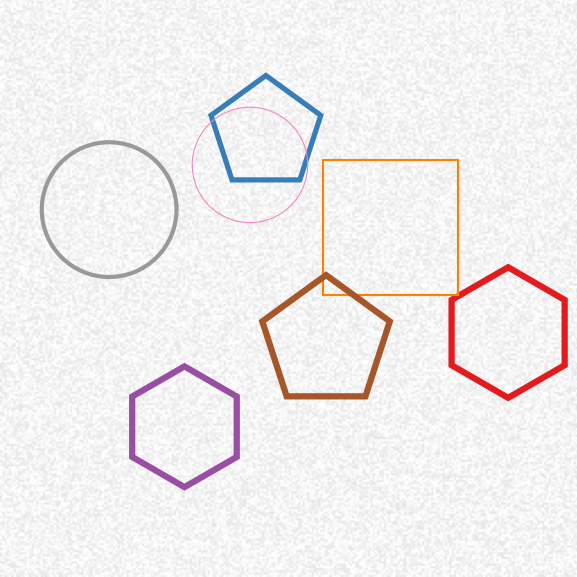[{"shape": "hexagon", "thickness": 3, "radius": 0.57, "center": [0.88, 0.423]}, {"shape": "pentagon", "thickness": 2.5, "radius": 0.5, "center": [0.46, 0.768]}, {"shape": "hexagon", "thickness": 3, "radius": 0.52, "center": [0.319, 0.26]}, {"shape": "square", "thickness": 1, "radius": 0.58, "center": [0.676, 0.605]}, {"shape": "pentagon", "thickness": 3, "radius": 0.58, "center": [0.565, 0.407]}, {"shape": "circle", "thickness": 0.5, "radius": 0.5, "center": [0.433, 0.714]}, {"shape": "circle", "thickness": 2, "radius": 0.58, "center": [0.189, 0.636]}]